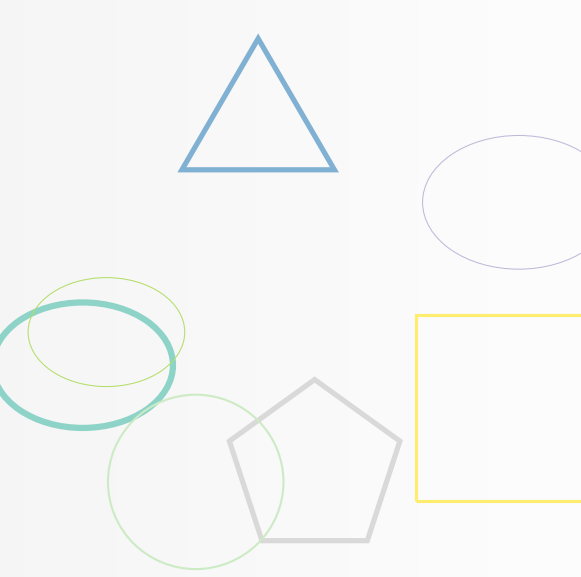[{"shape": "oval", "thickness": 3, "radius": 0.78, "center": [0.142, 0.367]}, {"shape": "oval", "thickness": 0.5, "radius": 0.83, "center": [0.892, 0.649]}, {"shape": "triangle", "thickness": 2.5, "radius": 0.76, "center": [0.444, 0.781]}, {"shape": "oval", "thickness": 0.5, "radius": 0.67, "center": [0.183, 0.424]}, {"shape": "pentagon", "thickness": 2.5, "radius": 0.77, "center": [0.541, 0.188]}, {"shape": "circle", "thickness": 1, "radius": 0.75, "center": [0.337, 0.165]}, {"shape": "square", "thickness": 1.5, "radius": 0.8, "center": [0.877, 0.293]}]